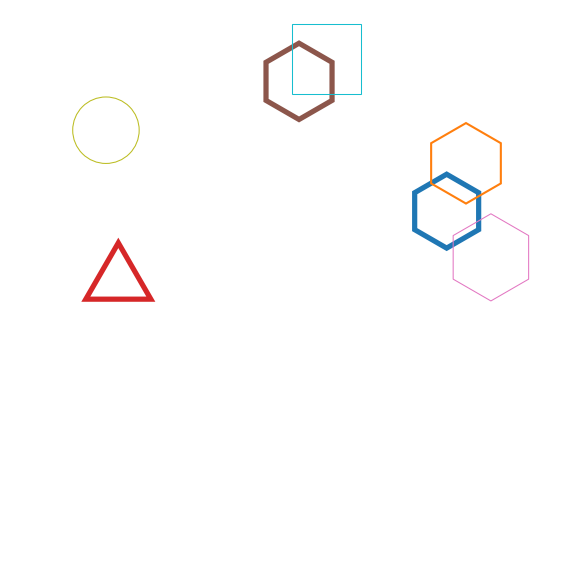[{"shape": "hexagon", "thickness": 2.5, "radius": 0.32, "center": [0.773, 0.633]}, {"shape": "hexagon", "thickness": 1, "radius": 0.35, "center": [0.807, 0.716]}, {"shape": "triangle", "thickness": 2.5, "radius": 0.32, "center": [0.205, 0.514]}, {"shape": "hexagon", "thickness": 2.5, "radius": 0.33, "center": [0.518, 0.858]}, {"shape": "hexagon", "thickness": 0.5, "radius": 0.38, "center": [0.85, 0.553]}, {"shape": "circle", "thickness": 0.5, "radius": 0.29, "center": [0.183, 0.774]}, {"shape": "square", "thickness": 0.5, "radius": 0.3, "center": [0.566, 0.897]}]